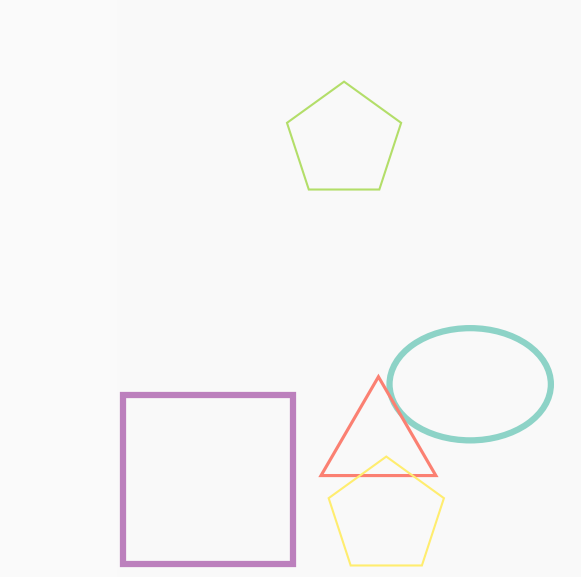[{"shape": "oval", "thickness": 3, "radius": 0.69, "center": [0.809, 0.334]}, {"shape": "triangle", "thickness": 1.5, "radius": 0.57, "center": [0.651, 0.233]}, {"shape": "pentagon", "thickness": 1, "radius": 0.52, "center": [0.592, 0.754]}, {"shape": "square", "thickness": 3, "radius": 0.73, "center": [0.358, 0.169]}, {"shape": "pentagon", "thickness": 1, "radius": 0.52, "center": [0.665, 0.104]}]